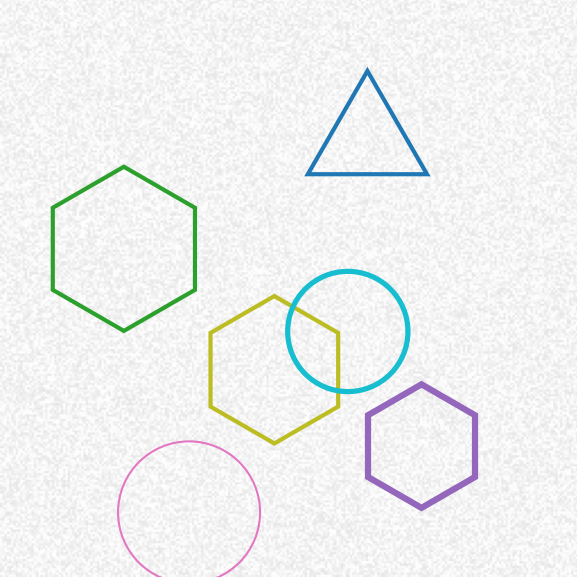[{"shape": "triangle", "thickness": 2, "radius": 0.6, "center": [0.636, 0.757]}, {"shape": "hexagon", "thickness": 2, "radius": 0.71, "center": [0.214, 0.568]}, {"shape": "hexagon", "thickness": 3, "radius": 0.53, "center": [0.73, 0.227]}, {"shape": "circle", "thickness": 1, "radius": 0.61, "center": [0.327, 0.112]}, {"shape": "hexagon", "thickness": 2, "radius": 0.64, "center": [0.475, 0.359]}, {"shape": "circle", "thickness": 2.5, "radius": 0.52, "center": [0.602, 0.425]}]